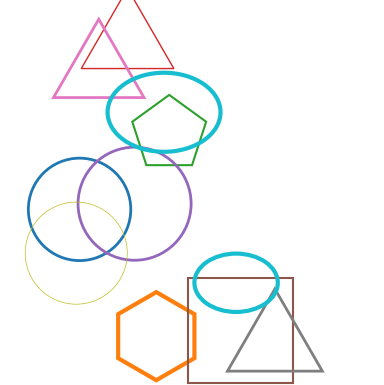[{"shape": "circle", "thickness": 2, "radius": 0.67, "center": [0.207, 0.456]}, {"shape": "hexagon", "thickness": 3, "radius": 0.57, "center": [0.406, 0.127]}, {"shape": "pentagon", "thickness": 1.5, "radius": 0.5, "center": [0.44, 0.653]}, {"shape": "triangle", "thickness": 1, "radius": 0.69, "center": [0.331, 0.891]}, {"shape": "circle", "thickness": 2, "radius": 0.73, "center": [0.35, 0.471]}, {"shape": "square", "thickness": 1.5, "radius": 0.68, "center": [0.624, 0.141]}, {"shape": "triangle", "thickness": 2, "radius": 0.68, "center": [0.256, 0.814]}, {"shape": "triangle", "thickness": 2, "radius": 0.71, "center": [0.714, 0.107]}, {"shape": "circle", "thickness": 0.5, "radius": 0.66, "center": [0.198, 0.342]}, {"shape": "oval", "thickness": 3, "radius": 0.73, "center": [0.426, 0.708]}, {"shape": "oval", "thickness": 3, "radius": 0.54, "center": [0.613, 0.266]}]